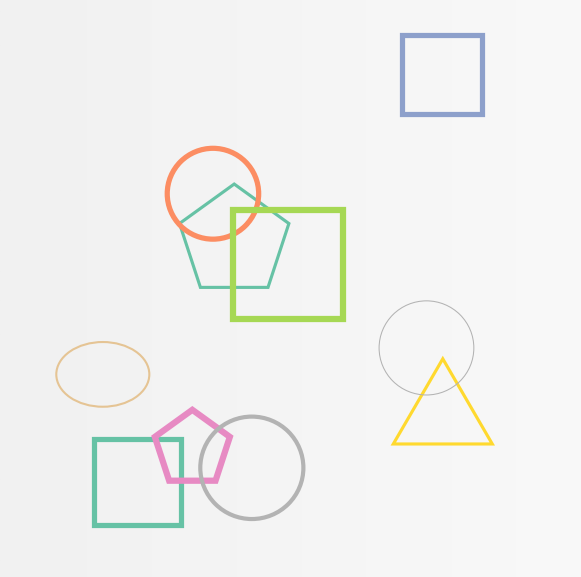[{"shape": "square", "thickness": 2.5, "radius": 0.37, "center": [0.236, 0.164]}, {"shape": "pentagon", "thickness": 1.5, "radius": 0.49, "center": [0.403, 0.582]}, {"shape": "circle", "thickness": 2.5, "radius": 0.39, "center": [0.366, 0.664]}, {"shape": "square", "thickness": 2.5, "radius": 0.34, "center": [0.761, 0.87]}, {"shape": "pentagon", "thickness": 3, "radius": 0.34, "center": [0.331, 0.222]}, {"shape": "square", "thickness": 3, "radius": 0.47, "center": [0.496, 0.541]}, {"shape": "triangle", "thickness": 1.5, "radius": 0.49, "center": [0.762, 0.279]}, {"shape": "oval", "thickness": 1, "radius": 0.4, "center": [0.177, 0.351]}, {"shape": "circle", "thickness": 2, "radius": 0.44, "center": [0.433, 0.189]}, {"shape": "circle", "thickness": 0.5, "radius": 0.41, "center": [0.734, 0.397]}]